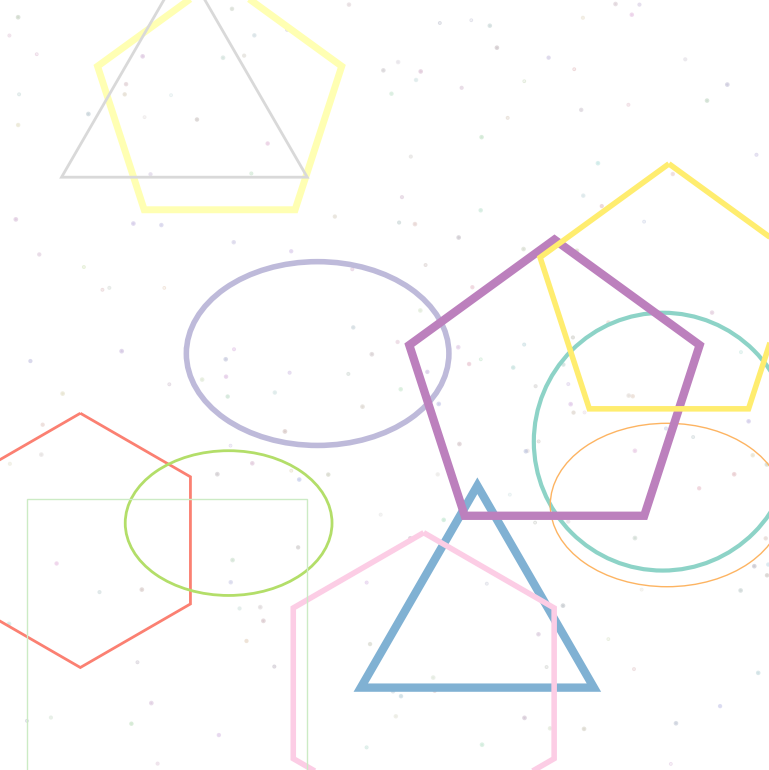[{"shape": "circle", "thickness": 1.5, "radius": 0.84, "center": [0.861, 0.426]}, {"shape": "pentagon", "thickness": 2.5, "radius": 0.83, "center": [0.285, 0.862]}, {"shape": "oval", "thickness": 2, "radius": 0.85, "center": [0.413, 0.541]}, {"shape": "hexagon", "thickness": 1, "radius": 0.83, "center": [0.104, 0.298]}, {"shape": "triangle", "thickness": 3, "radius": 0.87, "center": [0.62, 0.194]}, {"shape": "oval", "thickness": 0.5, "radius": 0.76, "center": [0.866, 0.344]}, {"shape": "oval", "thickness": 1, "radius": 0.67, "center": [0.297, 0.321]}, {"shape": "hexagon", "thickness": 2, "radius": 0.98, "center": [0.55, 0.113]}, {"shape": "triangle", "thickness": 1, "radius": 0.92, "center": [0.239, 0.862]}, {"shape": "pentagon", "thickness": 3, "radius": 0.99, "center": [0.72, 0.491]}, {"shape": "square", "thickness": 0.5, "radius": 0.91, "center": [0.217, 0.17]}, {"shape": "pentagon", "thickness": 2, "radius": 0.88, "center": [0.869, 0.611]}]